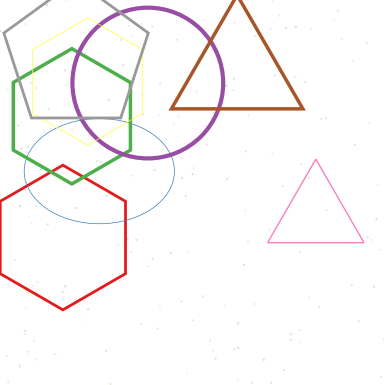[{"shape": "hexagon", "thickness": 2, "radius": 0.94, "center": [0.163, 0.383]}, {"shape": "oval", "thickness": 0.5, "radius": 0.98, "center": [0.258, 0.555]}, {"shape": "hexagon", "thickness": 2.5, "radius": 0.88, "center": [0.187, 0.698]}, {"shape": "circle", "thickness": 3, "radius": 0.98, "center": [0.384, 0.784]}, {"shape": "hexagon", "thickness": 0.5, "radius": 0.83, "center": [0.228, 0.788]}, {"shape": "triangle", "thickness": 2.5, "radius": 0.99, "center": [0.616, 0.816]}, {"shape": "triangle", "thickness": 1, "radius": 0.72, "center": [0.82, 0.442]}, {"shape": "pentagon", "thickness": 2, "radius": 0.99, "center": [0.198, 0.853]}]